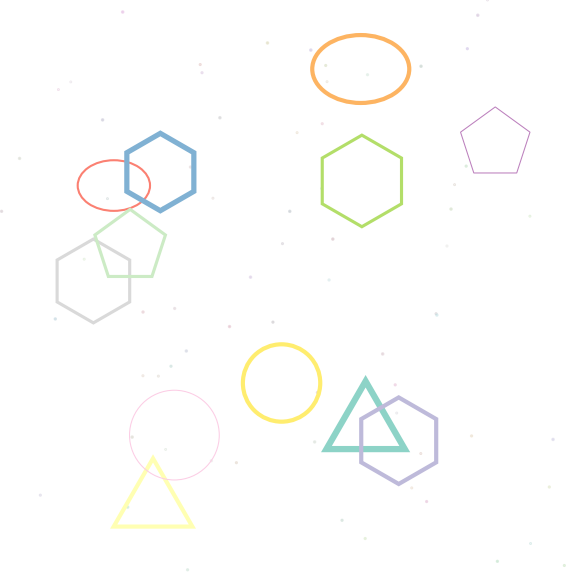[{"shape": "triangle", "thickness": 3, "radius": 0.39, "center": [0.633, 0.261]}, {"shape": "triangle", "thickness": 2, "radius": 0.39, "center": [0.265, 0.127]}, {"shape": "hexagon", "thickness": 2, "radius": 0.37, "center": [0.69, 0.236]}, {"shape": "oval", "thickness": 1, "radius": 0.31, "center": [0.197, 0.678]}, {"shape": "hexagon", "thickness": 2.5, "radius": 0.33, "center": [0.278, 0.701]}, {"shape": "oval", "thickness": 2, "radius": 0.42, "center": [0.625, 0.88]}, {"shape": "hexagon", "thickness": 1.5, "radius": 0.4, "center": [0.627, 0.686]}, {"shape": "circle", "thickness": 0.5, "radius": 0.39, "center": [0.302, 0.246]}, {"shape": "hexagon", "thickness": 1.5, "radius": 0.36, "center": [0.162, 0.513]}, {"shape": "pentagon", "thickness": 0.5, "radius": 0.32, "center": [0.858, 0.751]}, {"shape": "pentagon", "thickness": 1.5, "radius": 0.32, "center": [0.225, 0.572]}, {"shape": "circle", "thickness": 2, "radius": 0.33, "center": [0.488, 0.336]}]